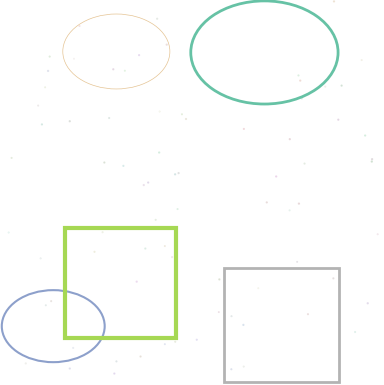[{"shape": "oval", "thickness": 2, "radius": 0.96, "center": [0.687, 0.864]}, {"shape": "oval", "thickness": 1.5, "radius": 0.67, "center": [0.138, 0.153]}, {"shape": "square", "thickness": 3, "radius": 0.72, "center": [0.313, 0.265]}, {"shape": "oval", "thickness": 0.5, "radius": 0.7, "center": [0.302, 0.866]}, {"shape": "square", "thickness": 2, "radius": 0.74, "center": [0.731, 0.156]}]